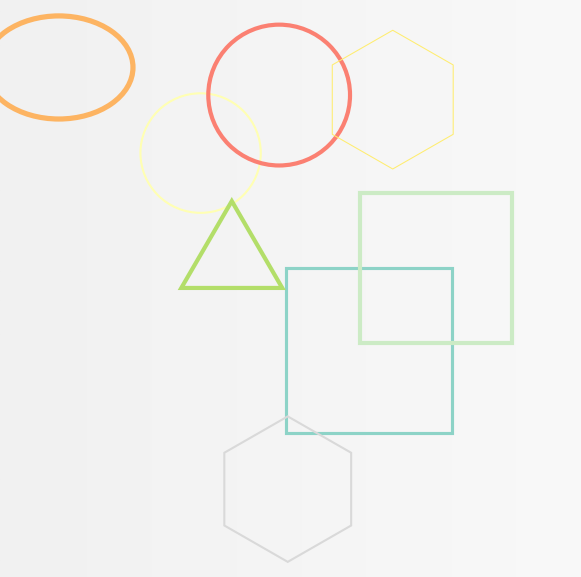[{"shape": "square", "thickness": 1.5, "radius": 0.71, "center": [0.635, 0.392]}, {"shape": "circle", "thickness": 1, "radius": 0.52, "center": [0.345, 0.734]}, {"shape": "circle", "thickness": 2, "radius": 0.61, "center": [0.48, 0.835]}, {"shape": "oval", "thickness": 2.5, "radius": 0.64, "center": [0.101, 0.882]}, {"shape": "triangle", "thickness": 2, "radius": 0.5, "center": [0.399, 0.551]}, {"shape": "hexagon", "thickness": 1, "radius": 0.63, "center": [0.495, 0.152]}, {"shape": "square", "thickness": 2, "radius": 0.65, "center": [0.75, 0.535]}, {"shape": "hexagon", "thickness": 0.5, "radius": 0.6, "center": [0.676, 0.827]}]